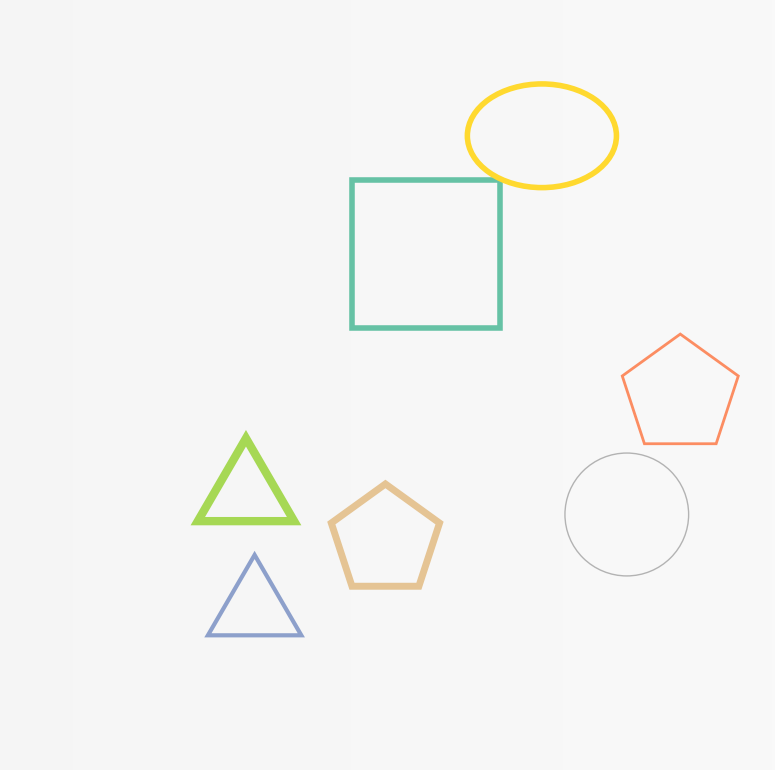[{"shape": "square", "thickness": 2, "radius": 0.48, "center": [0.55, 0.67]}, {"shape": "pentagon", "thickness": 1, "radius": 0.39, "center": [0.878, 0.487]}, {"shape": "triangle", "thickness": 1.5, "radius": 0.35, "center": [0.329, 0.21]}, {"shape": "triangle", "thickness": 3, "radius": 0.36, "center": [0.317, 0.359]}, {"shape": "oval", "thickness": 2, "radius": 0.48, "center": [0.699, 0.824]}, {"shape": "pentagon", "thickness": 2.5, "radius": 0.37, "center": [0.497, 0.298]}, {"shape": "circle", "thickness": 0.5, "radius": 0.4, "center": [0.809, 0.332]}]